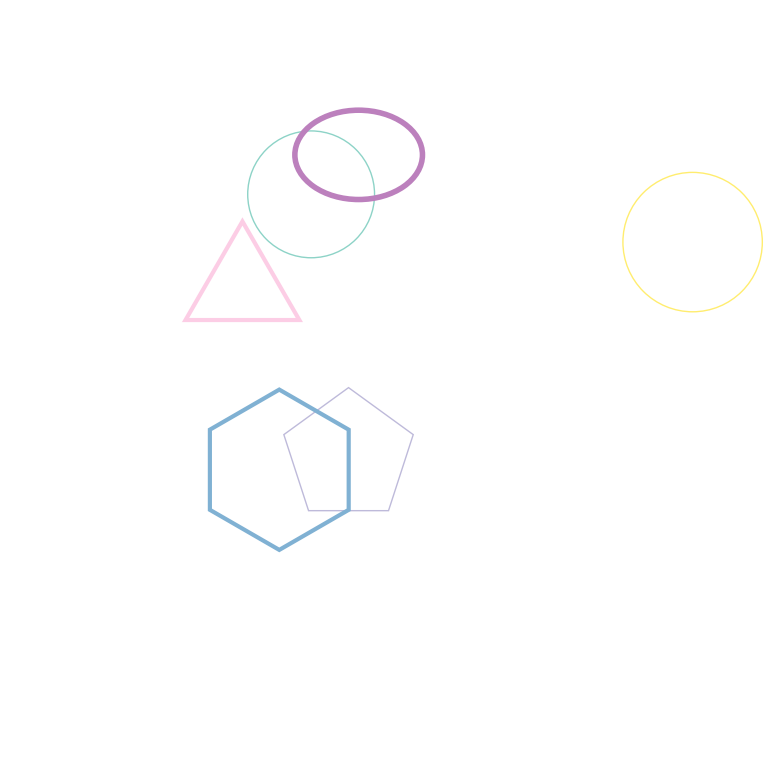[{"shape": "circle", "thickness": 0.5, "radius": 0.41, "center": [0.404, 0.748]}, {"shape": "pentagon", "thickness": 0.5, "radius": 0.44, "center": [0.453, 0.408]}, {"shape": "hexagon", "thickness": 1.5, "radius": 0.52, "center": [0.363, 0.39]}, {"shape": "triangle", "thickness": 1.5, "radius": 0.43, "center": [0.315, 0.627]}, {"shape": "oval", "thickness": 2, "radius": 0.41, "center": [0.466, 0.799]}, {"shape": "circle", "thickness": 0.5, "radius": 0.45, "center": [0.9, 0.686]}]